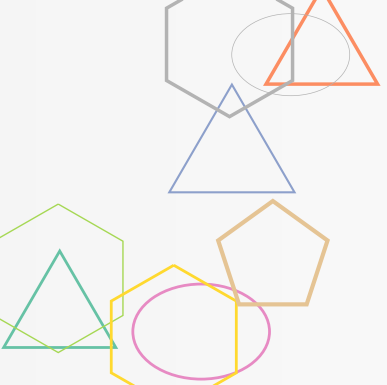[{"shape": "triangle", "thickness": 2, "radius": 0.84, "center": [0.154, 0.181]}, {"shape": "triangle", "thickness": 2.5, "radius": 0.83, "center": [0.83, 0.865]}, {"shape": "triangle", "thickness": 1.5, "radius": 0.93, "center": [0.598, 0.594]}, {"shape": "oval", "thickness": 2, "radius": 0.88, "center": [0.519, 0.139]}, {"shape": "hexagon", "thickness": 1, "radius": 0.96, "center": [0.15, 0.277]}, {"shape": "hexagon", "thickness": 2, "radius": 0.93, "center": [0.448, 0.125]}, {"shape": "pentagon", "thickness": 3, "radius": 0.74, "center": [0.704, 0.329]}, {"shape": "hexagon", "thickness": 2.5, "radius": 0.94, "center": [0.592, 0.885]}, {"shape": "oval", "thickness": 0.5, "radius": 0.76, "center": [0.75, 0.858]}]